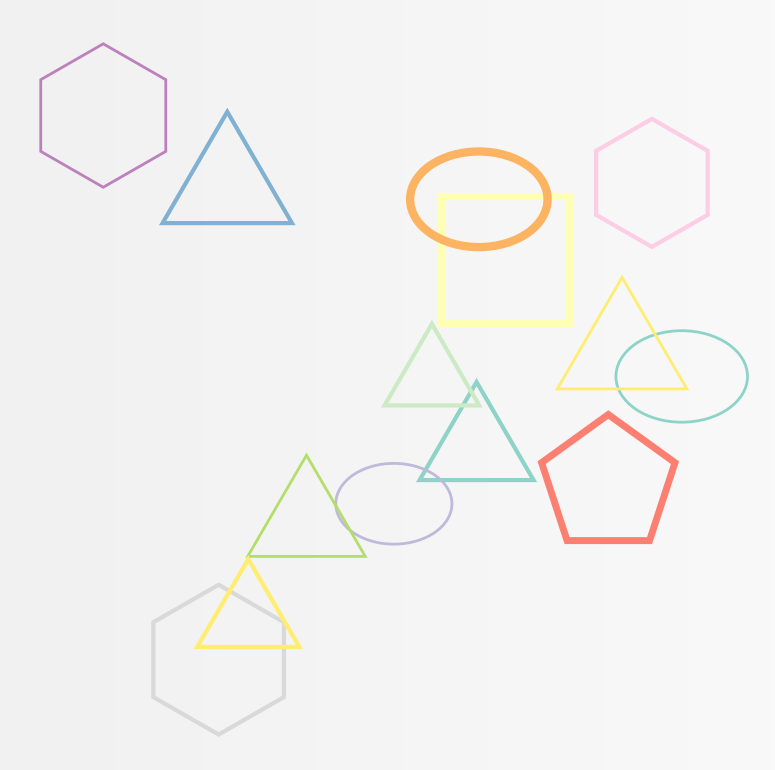[{"shape": "triangle", "thickness": 1.5, "radius": 0.42, "center": [0.615, 0.419]}, {"shape": "oval", "thickness": 1, "radius": 0.42, "center": [0.88, 0.511]}, {"shape": "square", "thickness": 2.5, "radius": 0.41, "center": [0.651, 0.663]}, {"shape": "oval", "thickness": 1, "radius": 0.37, "center": [0.508, 0.346]}, {"shape": "pentagon", "thickness": 2.5, "radius": 0.45, "center": [0.785, 0.371]}, {"shape": "triangle", "thickness": 1.5, "radius": 0.48, "center": [0.293, 0.758]}, {"shape": "oval", "thickness": 3, "radius": 0.44, "center": [0.618, 0.741]}, {"shape": "triangle", "thickness": 1, "radius": 0.44, "center": [0.395, 0.321]}, {"shape": "hexagon", "thickness": 1.5, "radius": 0.42, "center": [0.841, 0.763]}, {"shape": "hexagon", "thickness": 1.5, "radius": 0.49, "center": [0.282, 0.143]}, {"shape": "hexagon", "thickness": 1, "radius": 0.47, "center": [0.133, 0.85]}, {"shape": "triangle", "thickness": 1.5, "radius": 0.35, "center": [0.557, 0.509]}, {"shape": "triangle", "thickness": 1.5, "radius": 0.38, "center": [0.32, 0.198]}, {"shape": "triangle", "thickness": 1, "radius": 0.48, "center": [0.803, 0.543]}]